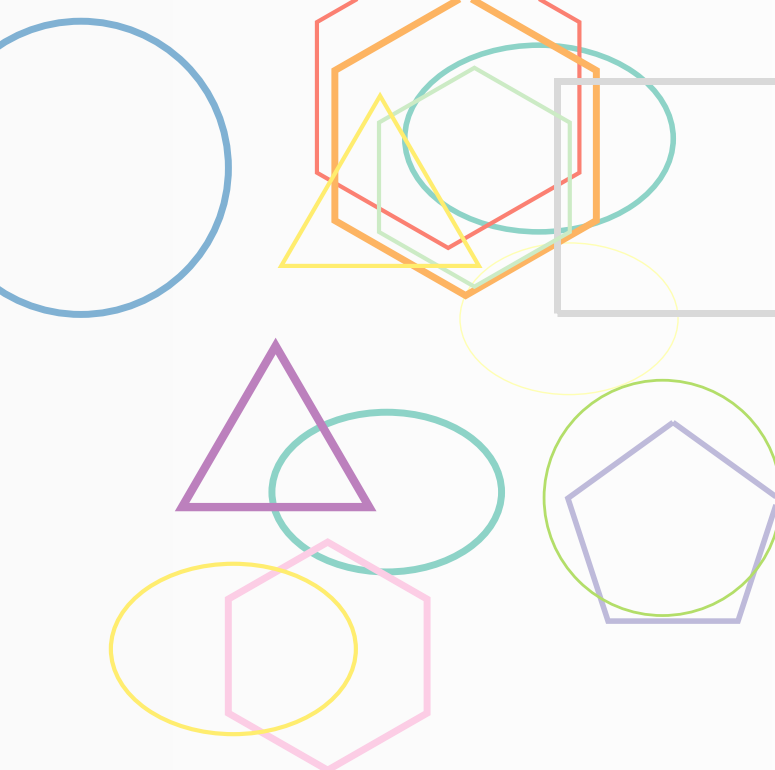[{"shape": "oval", "thickness": 2, "radius": 0.87, "center": [0.696, 0.82]}, {"shape": "oval", "thickness": 2.5, "radius": 0.74, "center": [0.499, 0.361]}, {"shape": "oval", "thickness": 0.5, "radius": 0.7, "center": [0.734, 0.586]}, {"shape": "pentagon", "thickness": 2, "radius": 0.71, "center": [0.868, 0.309]}, {"shape": "hexagon", "thickness": 1.5, "radius": 0.98, "center": [0.578, 0.874]}, {"shape": "circle", "thickness": 2.5, "radius": 0.95, "center": [0.104, 0.782]}, {"shape": "hexagon", "thickness": 2.5, "radius": 0.97, "center": [0.601, 0.811]}, {"shape": "circle", "thickness": 1, "radius": 0.76, "center": [0.855, 0.353]}, {"shape": "hexagon", "thickness": 2.5, "radius": 0.74, "center": [0.423, 0.148]}, {"shape": "square", "thickness": 2.5, "radius": 0.75, "center": [0.869, 0.744]}, {"shape": "triangle", "thickness": 3, "radius": 0.7, "center": [0.356, 0.411]}, {"shape": "hexagon", "thickness": 1.5, "radius": 0.71, "center": [0.612, 0.77]}, {"shape": "oval", "thickness": 1.5, "radius": 0.79, "center": [0.301, 0.157]}, {"shape": "triangle", "thickness": 1.5, "radius": 0.74, "center": [0.49, 0.728]}]